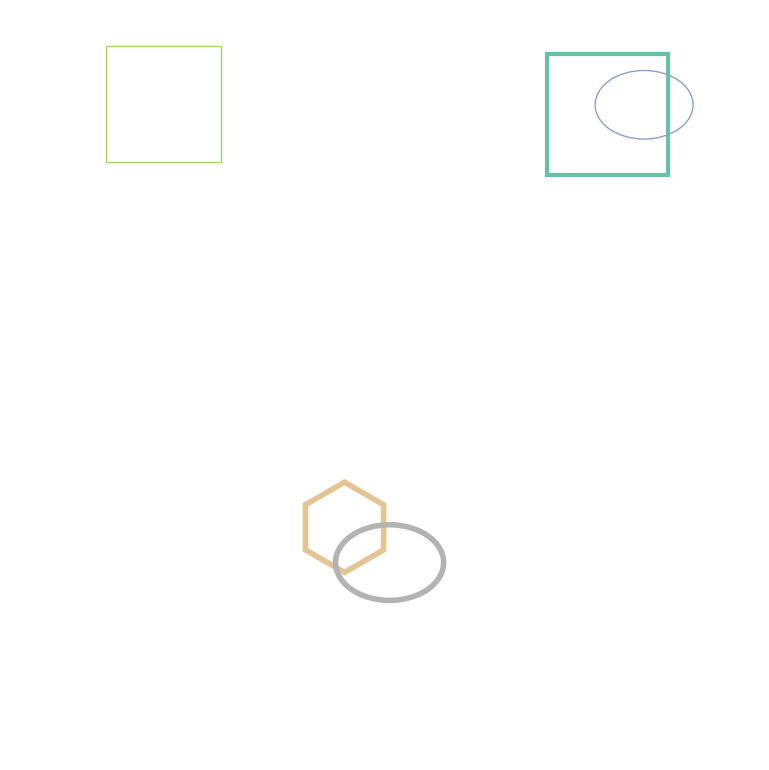[{"shape": "square", "thickness": 1.5, "radius": 0.39, "center": [0.789, 0.851]}, {"shape": "oval", "thickness": 0.5, "radius": 0.32, "center": [0.836, 0.864]}, {"shape": "square", "thickness": 0.5, "radius": 0.37, "center": [0.213, 0.865]}, {"shape": "hexagon", "thickness": 2, "radius": 0.29, "center": [0.447, 0.315]}, {"shape": "oval", "thickness": 2, "radius": 0.35, "center": [0.506, 0.269]}]